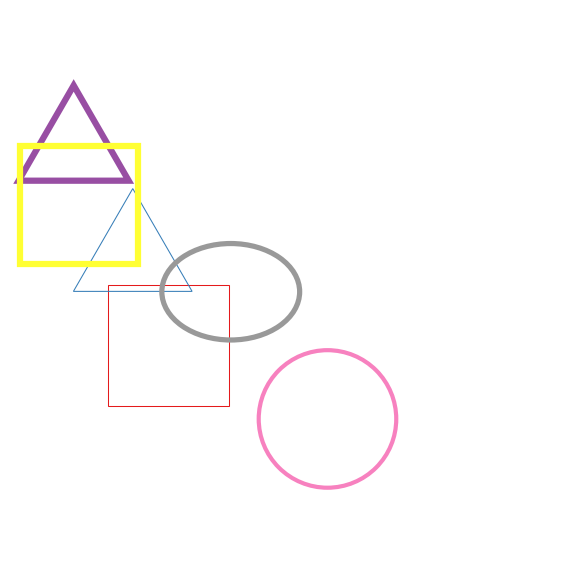[{"shape": "square", "thickness": 0.5, "radius": 0.53, "center": [0.292, 0.401]}, {"shape": "triangle", "thickness": 0.5, "radius": 0.59, "center": [0.23, 0.554]}, {"shape": "triangle", "thickness": 3, "radius": 0.55, "center": [0.128, 0.741]}, {"shape": "square", "thickness": 3, "radius": 0.51, "center": [0.137, 0.644]}, {"shape": "circle", "thickness": 2, "radius": 0.6, "center": [0.567, 0.274]}, {"shape": "oval", "thickness": 2.5, "radius": 0.6, "center": [0.4, 0.494]}]